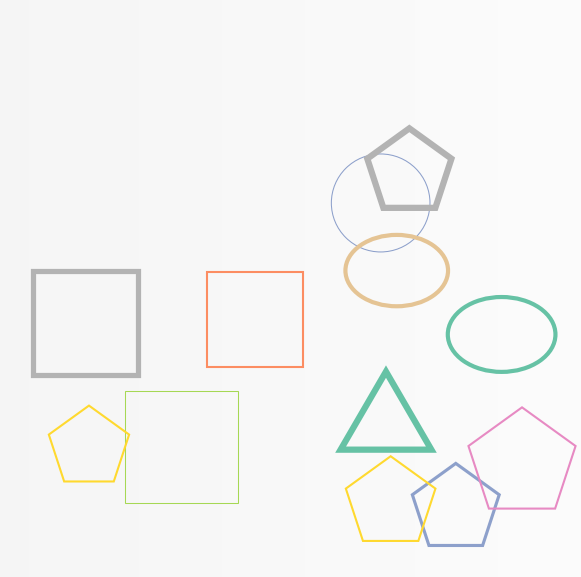[{"shape": "triangle", "thickness": 3, "radius": 0.45, "center": [0.664, 0.266]}, {"shape": "oval", "thickness": 2, "radius": 0.46, "center": [0.863, 0.42]}, {"shape": "square", "thickness": 1, "radius": 0.41, "center": [0.439, 0.446]}, {"shape": "pentagon", "thickness": 1.5, "radius": 0.39, "center": [0.784, 0.118]}, {"shape": "circle", "thickness": 0.5, "radius": 0.42, "center": [0.655, 0.648]}, {"shape": "pentagon", "thickness": 1, "radius": 0.48, "center": [0.898, 0.197]}, {"shape": "square", "thickness": 0.5, "radius": 0.49, "center": [0.313, 0.226]}, {"shape": "pentagon", "thickness": 1, "radius": 0.36, "center": [0.153, 0.224]}, {"shape": "pentagon", "thickness": 1, "radius": 0.41, "center": [0.672, 0.128]}, {"shape": "oval", "thickness": 2, "radius": 0.44, "center": [0.683, 0.531]}, {"shape": "pentagon", "thickness": 3, "radius": 0.38, "center": [0.704, 0.701]}, {"shape": "square", "thickness": 2.5, "radius": 0.45, "center": [0.147, 0.44]}]